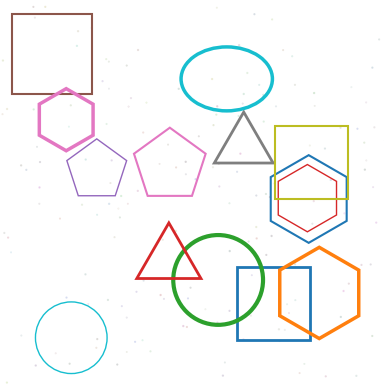[{"shape": "square", "thickness": 2, "radius": 0.48, "center": [0.711, 0.211]}, {"shape": "hexagon", "thickness": 1.5, "radius": 0.57, "center": [0.802, 0.483]}, {"shape": "hexagon", "thickness": 2.5, "radius": 0.59, "center": [0.829, 0.239]}, {"shape": "circle", "thickness": 3, "radius": 0.58, "center": [0.567, 0.273]}, {"shape": "hexagon", "thickness": 1, "radius": 0.44, "center": [0.798, 0.485]}, {"shape": "triangle", "thickness": 2, "radius": 0.48, "center": [0.439, 0.325]}, {"shape": "pentagon", "thickness": 1, "radius": 0.41, "center": [0.251, 0.558]}, {"shape": "square", "thickness": 1.5, "radius": 0.52, "center": [0.136, 0.859]}, {"shape": "pentagon", "thickness": 1.5, "radius": 0.49, "center": [0.441, 0.57]}, {"shape": "hexagon", "thickness": 2.5, "radius": 0.4, "center": [0.172, 0.689]}, {"shape": "triangle", "thickness": 2, "radius": 0.44, "center": [0.633, 0.621]}, {"shape": "square", "thickness": 1.5, "radius": 0.48, "center": [0.809, 0.578]}, {"shape": "circle", "thickness": 1, "radius": 0.47, "center": [0.185, 0.123]}, {"shape": "oval", "thickness": 2.5, "radius": 0.59, "center": [0.589, 0.795]}]